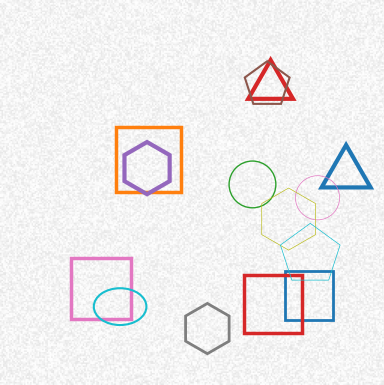[{"shape": "triangle", "thickness": 3, "radius": 0.37, "center": [0.899, 0.55]}, {"shape": "square", "thickness": 2, "radius": 0.31, "center": [0.803, 0.232]}, {"shape": "square", "thickness": 2.5, "radius": 0.42, "center": [0.385, 0.586]}, {"shape": "circle", "thickness": 1, "radius": 0.3, "center": [0.656, 0.521]}, {"shape": "square", "thickness": 2.5, "radius": 0.38, "center": [0.709, 0.21]}, {"shape": "triangle", "thickness": 3, "radius": 0.34, "center": [0.703, 0.777]}, {"shape": "hexagon", "thickness": 3, "radius": 0.34, "center": [0.382, 0.563]}, {"shape": "pentagon", "thickness": 1.5, "radius": 0.31, "center": [0.694, 0.78]}, {"shape": "circle", "thickness": 0.5, "radius": 0.29, "center": [0.825, 0.486]}, {"shape": "square", "thickness": 2.5, "radius": 0.39, "center": [0.262, 0.251]}, {"shape": "hexagon", "thickness": 2, "radius": 0.33, "center": [0.539, 0.147]}, {"shape": "hexagon", "thickness": 0.5, "radius": 0.4, "center": [0.75, 0.431]}, {"shape": "oval", "thickness": 1.5, "radius": 0.34, "center": [0.312, 0.204]}, {"shape": "pentagon", "thickness": 0.5, "radius": 0.41, "center": [0.806, 0.338]}]